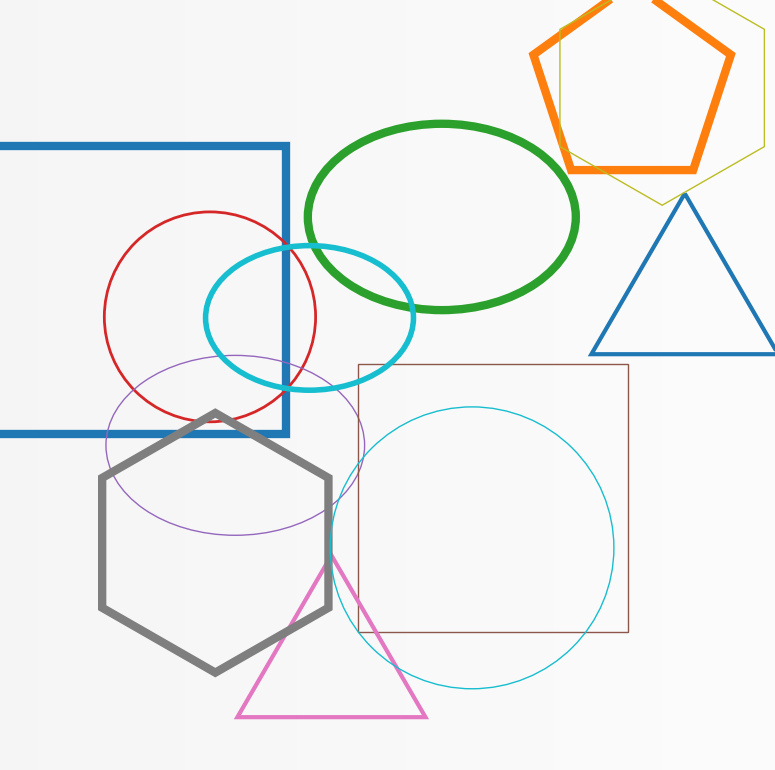[{"shape": "square", "thickness": 3, "radius": 0.93, "center": [0.182, 0.624]}, {"shape": "triangle", "thickness": 1.5, "radius": 0.7, "center": [0.884, 0.61]}, {"shape": "pentagon", "thickness": 3, "radius": 0.67, "center": [0.816, 0.887]}, {"shape": "oval", "thickness": 3, "radius": 0.86, "center": [0.57, 0.718]}, {"shape": "circle", "thickness": 1, "radius": 0.68, "center": [0.271, 0.589]}, {"shape": "oval", "thickness": 0.5, "radius": 0.83, "center": [0.304, 0.422]}, {"shape": "square", "thickness": 0.5, "radius": 0.87, "center": [0.636, 0.354]}, {"shape": "triangle", "thickness": 1.5, "radius": 0.7, "center": [0.428, 0.139]}, {"shape": "hexagon", "thickness": 3, "radius": 0.84, "center": [0.278, 0.295]}, {"shape": "hexagon", "thickness": 0.5, "radius": 0.76, "center": [0.854, 0.886]}, {"shape": "oval", "thickness": 2, "radius": 0.67, "center": [0.399, 0.587]}, {"shape": "circle", "thickness": 0.5, "radius": 0.92, "center": [0.609, 0.289]}]